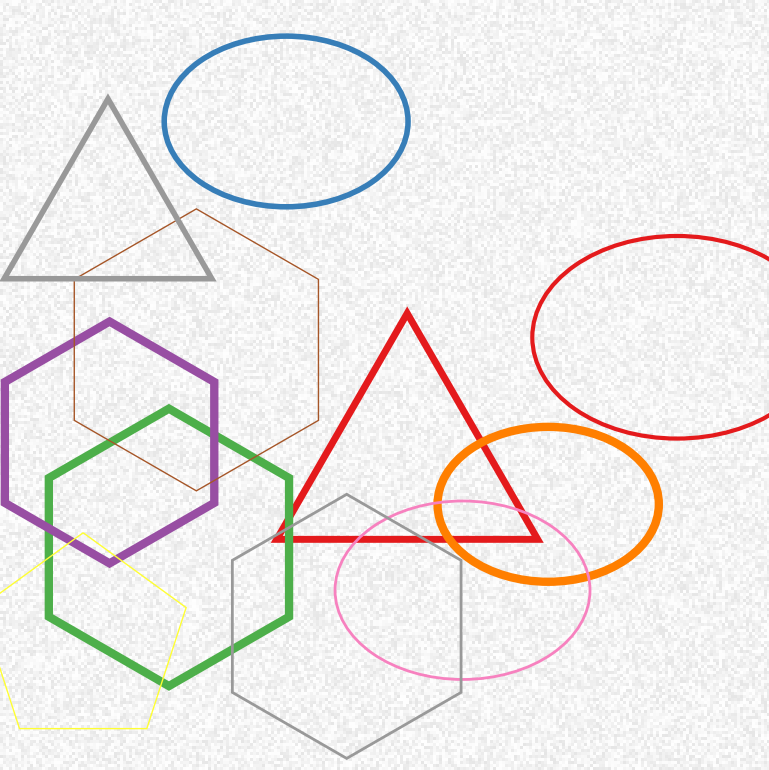[{"shape": "triangle", "thickness": 2.5, "radius": 0.98, "center": [0.529, 0.397]}, {"shape": "oval", "thickness": 1.5, "radius": 0.94, "center": [0.879, 0.562]}, {"shape": "oval", "thickness": 2, "radius": 0.79, "center": [0.372, 0.842]}, {"shape": "hexagon", "thickness": 3, "radius": 0.9, "center": [0.219, 0.289]}, {"shape": "hexagon", "thickness": 3, "radius": 0.79, "center": [0.142, 0.425]}, {"shape": "oval", "thickness": 3, "radius": 0.72, "center": [0.712, 0.345]}, {"shape": "pentagon", "thickness": 0.5, "radius": 0.7, "center": [0.108, 0.167]}, {"shape": "hexagon", "thickness": 0.5, "radius": 0.92, "center": [0.255, 0.546]}, {"shape": "oval", "thickness": 1, "radius": 0.83, "center": [0.601, 0.233]}, {"shape": "triangle", "thickness": 2, "radius": 0.78, "center": [0.14, 0.716]}, {"shape": "hexagon", "thickness": 1, "radius": 0.86, "center": [0.45, 0.187]}]